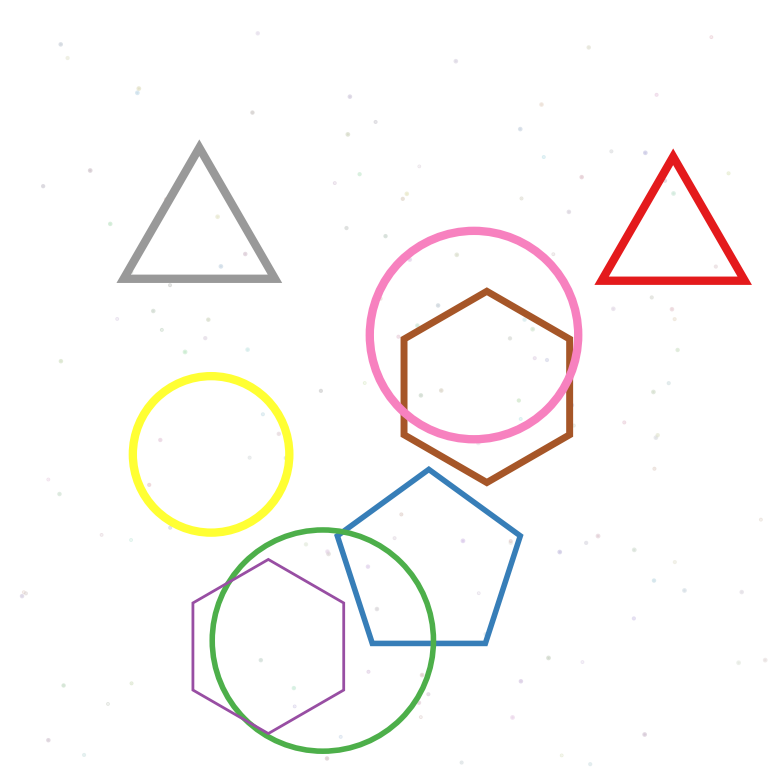[{"shape": "triangle", "thickness": 3, "radius": 0.54, "center": [0.874, 0.689]}, {"shape": "pentagon", "thickness": 2, "radius": 0.62, "center": [0.557, 0.265]}, {"shape": "circle", "thickness": 2, "radius": 0.72, "center": [0.419, 0.168]}, {"shape": "hexagon", "thickness": 1, "radius": 0.57, "center": [0.348, 0.16]}, {"shape": "circle", "thickness": 3, "radius": 0.51, "center": [0.274, 0.41]}, {"shape": "hexagon", "thickness": 2.5, "radius": 0.62, "center": [0.632, 0.498]}, {"shape": "circle", "thickness": 3, "radius": 0.68, "center": [0.616, 0.565]}, {"shape": "triangle", "thickness": 3, "radius": 0.57, "center": [0.259, 0.695]}]